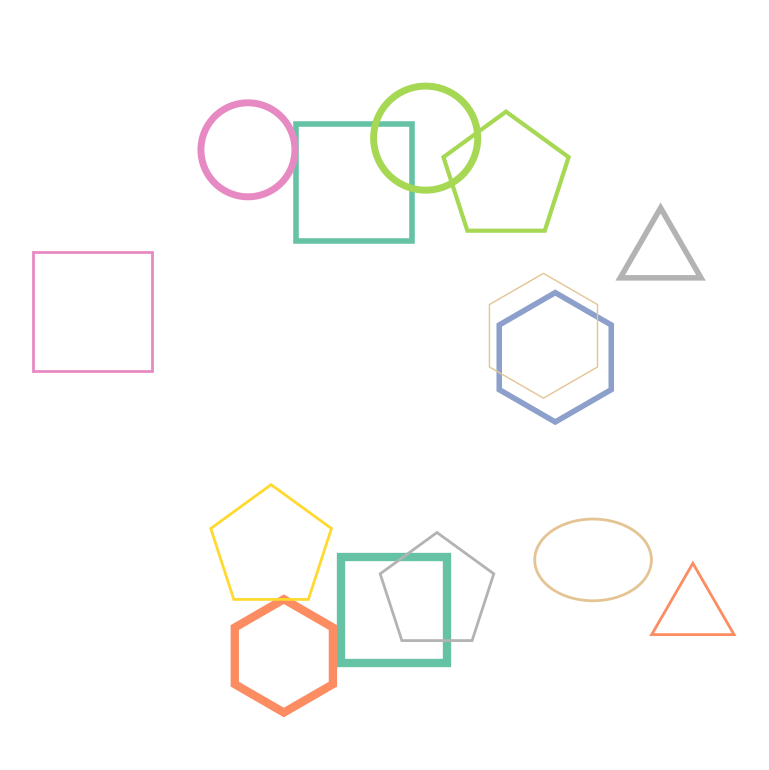[{"shape": "square", "thickness": 3, "radius": 0.34, "center": [0.512, 0.208]}, {"shape": "square", "thickness": 2, "radius": 0.38, "center": [0.46, 0.763]}, {"shape": "triangle", "thickness": 1, "radius": 0.31, "center": [0.9, 0.207]}, {"shape": "hexagon", "thickness": 3, "radius": 0.37, "center": [0.369, 0.148]}, {"shape": "hexagon", "thickness": 2, "radius": 0.42, "center": [0.721, 0.536]}, {"shape": "circle", "thickness": 2.5, "radius": 0.31, "center": [0.322, 0.805]}, {"shape": "square", "thickness": 1, "radius": 0.39, "center": [0.12, 0.596]}, {"shape": "pentagon", "thickness": 1.5, "radius": 0.43, "center": [0.657, 0.77]}, {"shape": "circle", "thickness": 2.5, "radius": 0.34, "center": [0.553, 0.821]}, {"shape": "pentagon", "thickness": 1, "radius": 0.41, "center": [0.352, 0.288]}, {"shape": "hexagon", "thickness": 0.5, "radius": 0.41, "center": [0.706, 0.564]}, {"shape": "oval", "thickness": 1, "radius": 0.38, "center": [0.77, 0.273]}, {"shape": "pentagon", "thickness": 1, "radius": 0.39, "center": [0.568, 0.231]}, {"shape": "triangle", "thickness": 2, "radius": 0.3, "center": [0.858, 0.669]}]